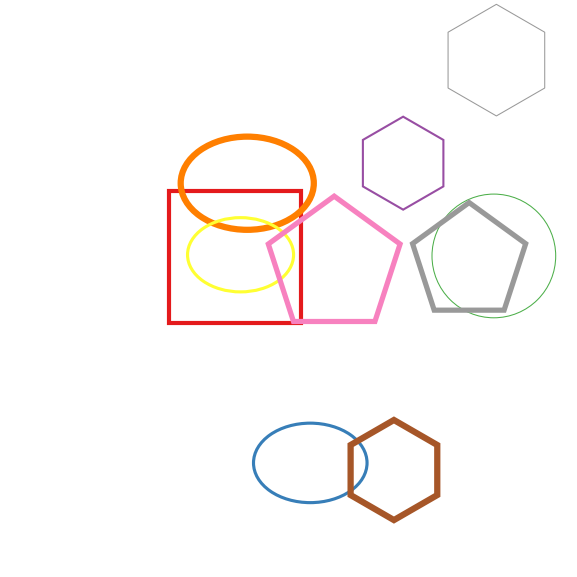[{"shape": "square", "thickness": 2, "radius": 0.57, "center": [0.407, 0.554]}, {"shape": "oval", "thickness": 1.5, "radius": 0.49, "center": [0.537, 0.198]}, {"shape": "circle", "thickness": 0.5, "radius": 0.54, "center": [0.855, 0.556]}, {"shape": "hexagon", "thickness": 1, "radius": 0.4, "center": [0.698, 0.717]}, {"shape": "oval", "thickness": 3, "radius": 0.58, "center": [0.428, 0.682]}, {"shape": "oval", "thickness": 1.5, "radius": 0.46, "center": [0.417, 0.558]}, {"shape": "hexagon", "thickness": 3, "radius": 0.43, "center": [0.682, 0.185]}, {"shape": "pentagon", "thickness": 2.5, "radius": 0.6, "center": [0.579, 0.539]}, {"shape": "pentagon", "thickness": 2.5, "radius": 0.51, "center": [0.812, 0.545]}, {"shape": "hexagon", "thickness": 0.5, "radius": 0.48, "center": [0.86, 0.895]}]